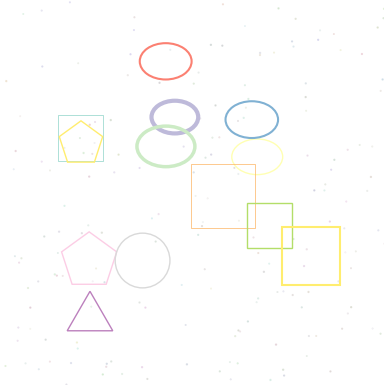[{"shape": "square", "thickness": 0.5, "radius": 0.29, "center": [0.209, 0.641]}, {"shape": "oval", "thickness": 1, "radius": 0.33, "center": [0.668, 0.593]}, {"shape": "oval", "thickness": 3, "radius": 0.3, "center": [0.454, 0.696]}, {"shape": "oval", "thickness": 1.5, "radius": 0.34, "center": [0.43, 0.841]}, {"shape": "oval", "thickness": 1.5, "radius": 0.34, "center": [0.654, 0.689]}, {"shape": "square", "thickness": 0.5, "radius": 0.42, "center": [0.58, 0.491]}, {"shape": "square", "thickness": 1, "radius": 0.29, "center": [0.699, 0.415]}, {"shape": "pentagon", "thickness": 1, "radius": 0.38, "center": [0.232, 0.323]}, {"shape": "circle", "thickness": 1, "radius": 0.36, "center": [0.37, 0.323]}, {"shape": "triangle", "thickness": 1, "radius": 0.34, "center": [0.234, 0.175]}, {"shape": "oval", "thickness": 2.5, "radius": 0.38, "center": [0.431, 0.62]}, {"shape": "pentagon", "thickness": 1, "radius": 0.3, "center": [0.21, 0.627]}, {"shape": "square", "thickness": 1.5, "radius": 0.38, "center": [0.808, 0.335]}]